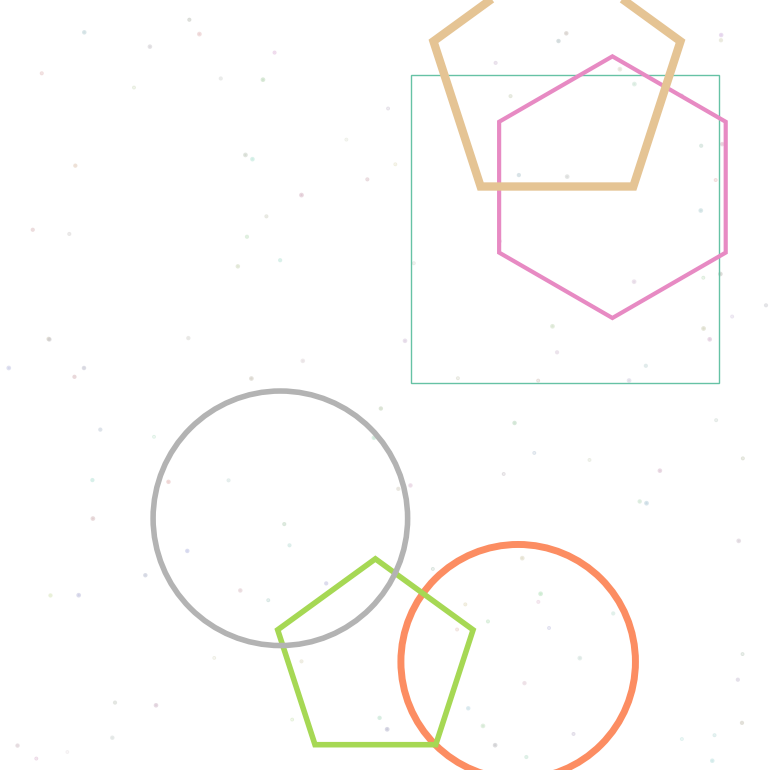[{"shape": "square", "thickness": 0.5, "radius": 1.0, "center": [0.734, 0.702]}, {"shape": "circle", "thickness": 2.5, "radius": 0.76, "center": [0.673, 0.141]}, {"shape": "hexagon", "thickness": 1.5, "radius": 0.85, "center": [0.795, 0.757]}, {"shape": "pentagon", "thickness": 2, "radius": 0.67, "center": [0.488, 0.141]}, {"shape": "pentagon", "thickness": 3, "radius": 0.84, "center": [0.723, 0.894]}, {"shape": "circle", "thickness": 2, "radius": 0.83, "center": [0.364, 0.327]}]